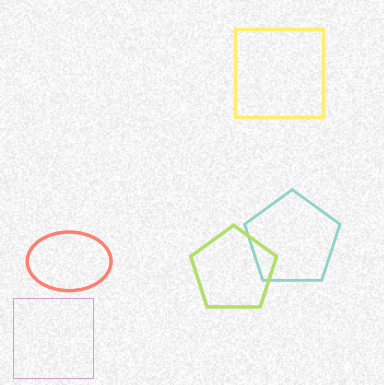[{"shape": "pentagon", "thickness": 2, "radius": 0.65, "center": [0.759, 0.377]}, {"shape": "oval", "thickness": 2.5, "radius": 0.54, "center": [0.18, 0.321]}, {"shape": "pentagon", "thickness": 2.5, "radius": 0.59, "center": [0.607, 0.298]}, {"shape": "square", "thickness": 0.5, "radius": 0.52, "center": [0.137, 0.123]}, {"shape": "square", "thickness": 2.5, "radius": 0.57, "center": [0.725, 0.81]}]